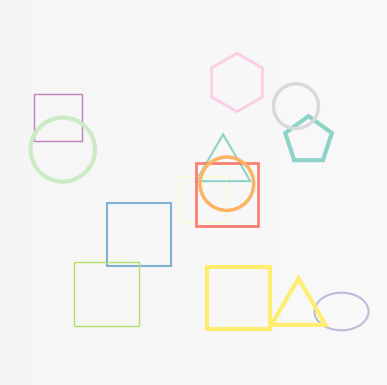[{"shape": "triangle", "thickness": 1.5, "radius": 0.41, "center": [0.576, 0.57]}, {"shape": "pentagon", "thickness": 3, "radius": 0.32, "center": [0.796, 0.635]}, {"shape": "square", "thickness": 0.5, "radius": 0.3, "center": [0.522, 0.484]}, {"shape": "oval", "thickness": 1.5, "radius": 0.35, "center": [0.881, 0.191]}, {"shape": "square", "thickness": 2, "radius": 0.4, "center": [0.586, 0.495]}, {"shape": "square", "thickness": 1.5, "radius": 0.41, "center": [0.358, 0.391]}, {"shape": "circle", "thickness": 2.5, "radius": 0.35, "center": [0.585, 0.523]}, {"shape": "square", "thickness": 1, "radius": 0.42, "center": [0.274, 0.236]}, {"shape": "hexagon", "thickness": 2, "radius": 0.38, "center": [0.612, 0.786]}, {"shape": "circle", "thickness": 2.5, "radius": 0.29, "center": [0.764, 0.724]}, {"shape": "square", "thickness": 1, "radius": 0.31, "center": [0.149, 0.695]}, {"shape": "circle", "thickness": 3, "radius": 0.42, "center": [0.162, 0.612]}, {"shape": "triangle", "thickness": 3, "radius": 0.4, "center": [0.77, 0.197]}, {"shape": "square", "thickness": 3, "radius": 0.41, "center": [0.616, 0.226]}]